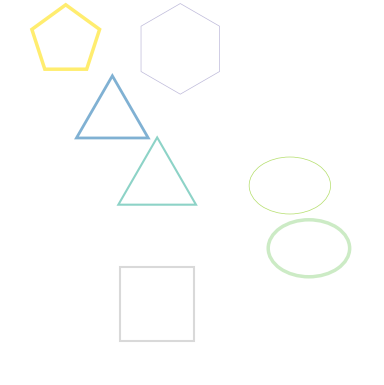[{"shape": "triangle", "thickness": 1.5, "radius": 0.58, "center": [0.408, 0.527]}, {"shape": "hexagon", "thickness": 0.5, "radius": 0.59, "center": [0.468, 0.873]}, {"shape": "triangle", "thickness": 2, "radius": 0.54, "center": [0.292, 0.695]}, {"shape": "oval", "thickness": 0.5, "radius": 0.53, "center": [0.753, 0.518]}, {"shape": "square", "thickness": 1.5, "radius": 0.48, "center": [0.408, 0.21]}, {"shape": "oval", "thickness": 2.5, "radius": 0.53, "center": [0.802, 0.355]}, {"shape": "pentagon", "thickness": 2.5, "radius": 0.46, "center": [0.171, 0.895]}]